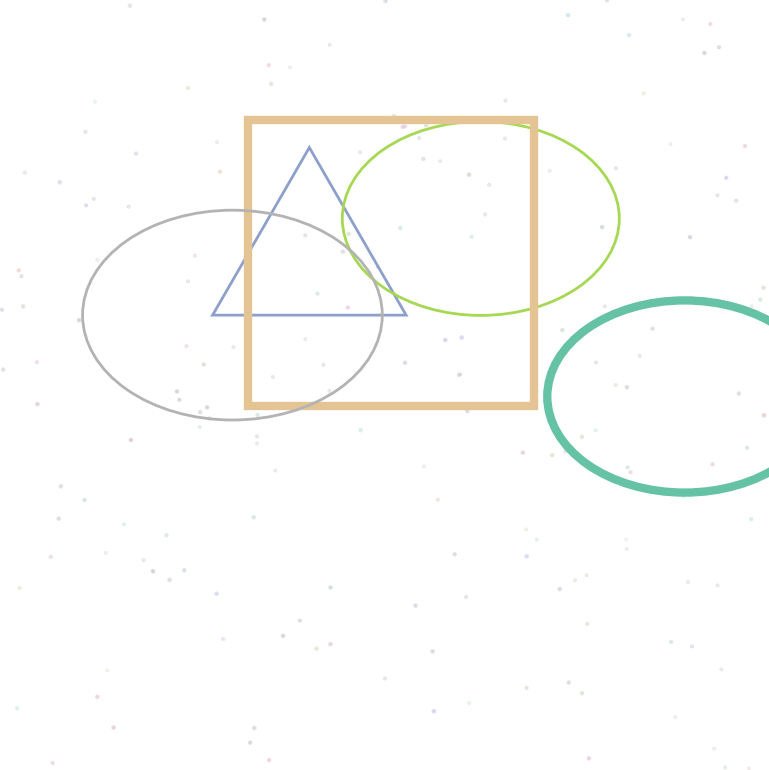[{"shape": "oval", "thickness": 3, "radius": 0.89, "center": [0.889, 0.485]}, {"shape": "triangle", "thickness": 1, "radius": 0.73, "center": [0.402, 0.663]}, {"shape": "oval", "thickness": 1, "radius": 0.9, "center": [0.624, 0.716]}, {"shape": "square", "thickness": 3, "radius": 0.93, "center": [0.507, 0.658]}, {"shape": "oval", "thickness": 1, "radius": 0.97, "center": [0.302, 0.591]}]